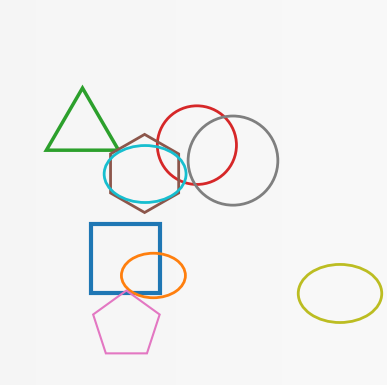[{"shape": "square", "thickness": 3, "radius": 0.45, "center": [0.323, 0.329]}, {"shape": "oval", "thickness": 2, "radius": 0.41, "center": [0.396, 0.284]}, {"shape": "triangle", "thickness": 2.5, "radius": 0.54, "center": [0.213, 0.664]}, {"shape": "circle", "thickness": 2, "radius": 0.51, "center": [0.508, 0.623]}, {"shape": "hexagon", "thickness": 2, "radius": 0.51, "center": [0.373, 0.549]}, {"shape": "pentagon", "thickness": 1.5, "radius": 0.45, "center": [0.326, 0.155]}, {"shape": "circle", "thickness": 2, "radius": 0.58, "center": [0.601, 0.583]}, {"shape": "oval", "thickness": 2, "radius": 0.54, "center": [0.877, 0.238]}, {"shape": "oval", "thickness": 2, "radius": 0.53, "center": [0.374, 0.548]}]